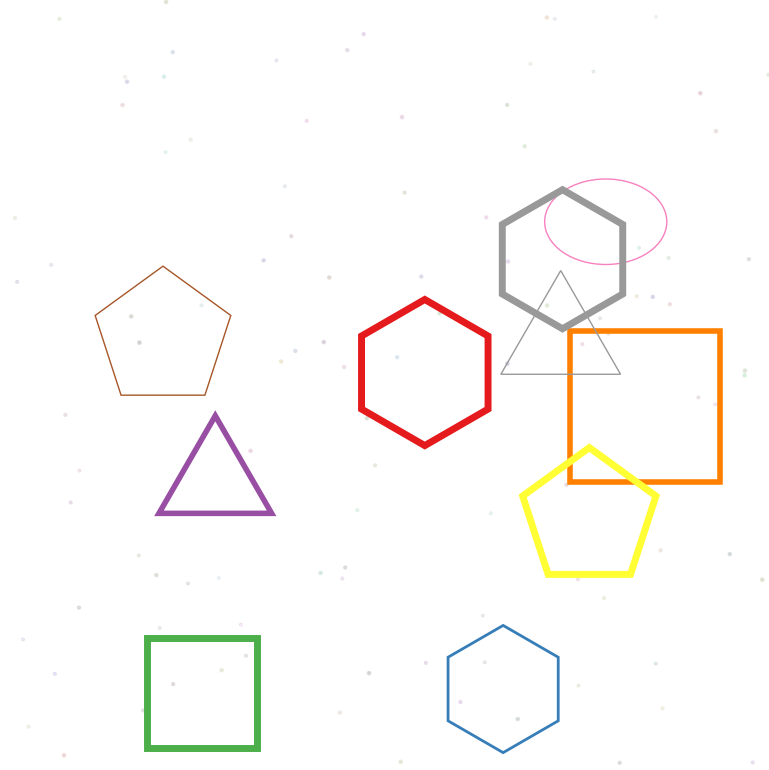[{"shape": "hexagon", "thickness": 2.5, "radius": 0.47, "center": [0.552, 0.516]}, {"shape": "hexagon", "thickness": 1, "radius": 0.41, "center": [0.653, 0.105]}, {"shape": "square", "thickness": 2.5, "radius": 0.36, "center": [0.263, 0.1]}, {"shape": "triangle", "thickness": 2, "radius": 0.42, "center": [0.28, 0.376]}, {"shape": "square", "thickness": 2, "radius": 0.49, "center": [0.838, 0.472]}, {"shape": "pentagon", "thickness": 2.5, "radius": 0.45, "center": [0.765, 0.328]}, {"shape": "pentagon", "thickness": 0.5, "radius": 0.46, "center": [0.212, 0.562]}, {"shape": "oval", "thickness": 0.5, "radius": 0.4, "center": [0.787, 0.712]}, {"shape": "triangle", "thickness": 0.5, "radius": 0.45, "center": [0.728, 0.559]}, {"shape": "hexagon", "thickness": 2.5, "radius": 0.45, "center": [0.731, 0.663]}]